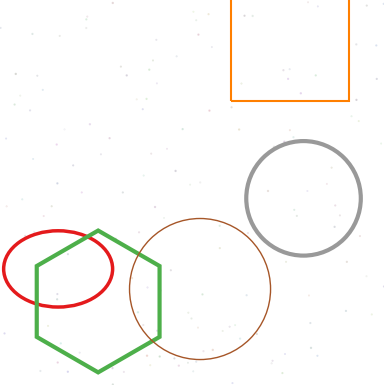[{"shape": "oval", "thickness": 2.5, "radius": 0.71, "center": [0.151, 0.302]}, {"shape": "hexagon", "thickness": 3, "radius": 0.92, "center": [0.255, 0.217]}, {"shape": "square", "thickness": 1.5, "radius": 0.76, "center": [0.754, 0.892]}, {"shape": "circle", "thickness": 1, "radius": 0.92, "center": [0.52, 0.249]}, {"shape": "circle", "thickness": 3, "radius": 0.74, "center": [0.788, 0.485]}]